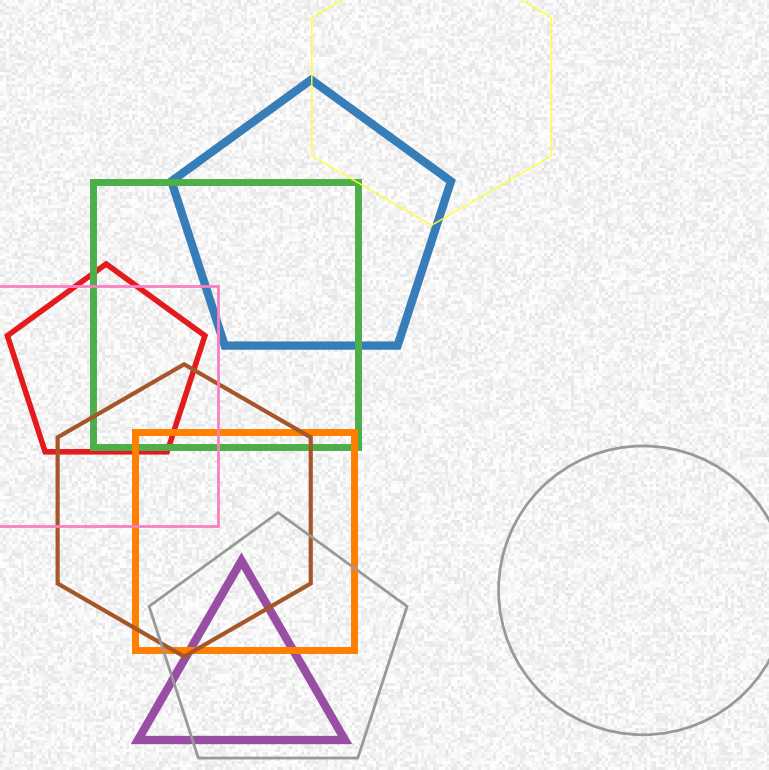[{"shape": "pentagon", "thickness": 2, "radius": 0.67, "center": [0.138, 0.522]}, {"shape": "pentagon", "thickness": 3, "radius": 0.95, "center": [0.404, 0.706]}, {"shape": "square", "thickness": 2.5, "radius": 0.86, "center": [0.293, 0.592]}, {"shape": "triangle", "thickness": 3, "radius": 0.78, "center": [0.314, 0.117]}, {"shape": "square", "thickness": 2.5, "radius": 0.71, "center": [0.318, 0.298]}, {"shape": "hexagon", "thickness": 0.5, "radius": 0.9, "center": [0.561, 0.887]}, {"shape": "hexagon", "thickness": 1.5, "radius": 0.95, "center": [0.239, 0.337]}, {"shape": "square", "thickness": 1, "radius": 0.78, "center": [0.128, 0.473]}, {"shape": "pentagon", "thickness": 1, "radius": 0.88, "center": [0.361, 0.158]}, {"shape": "circle", "thickness": 1, "radius": 0.94, "center": [0.835, 0.233]}]